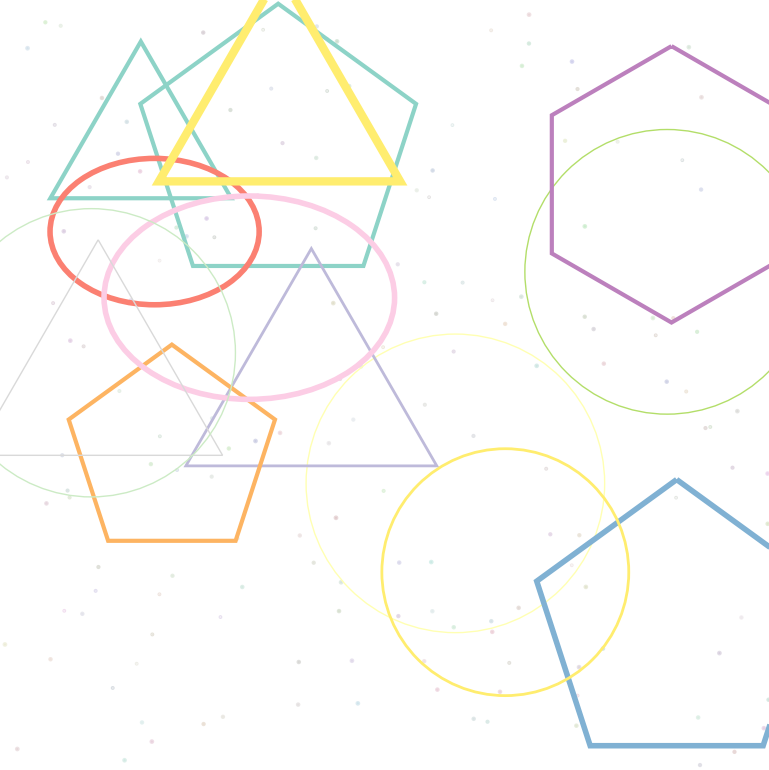[{"shape": "triangle", "thickness": 1.5, "radius": 0.68, "center": [0.183, 0.81]}, {"shape": "pentagon", "thickness": 1.5, "radius": 0.94, "center": [0.361, 0.807]}, {"shape": "circle", "thickness": 0.5, "radius": 0.97, "center": [0.591, 0.372]}, {"shape": "triangle", "thickness": 1, "radius": 0.94, "center": [0.404, 0.489]}, {"shape": "oval", "thickness": 2, "radius": 0.68, "center": [0.201, 0.699]}, {"shape": "pentagon", "thickness": 2, "radius": 0.96, "center": [0.879, 0.186]}, {"shape": "pentagon", "thickness": 1.5, "radius": 0.7, "center": [0.223, 0.412]}, {"shape": "circle", "thickness": 0.5, "radius": 0.92, "center": [0.866, 0.647]}, {"shape": "oval", "thickness": 2, "radius": 0.94, "center": [0.324, 0.613]}, {"shape": "triangle", "thickness": 0.5, "radius": 0.93, "center": [0.127, 0.502]}, {"shape": "hexagon", "thickness": 1.5, "radius": 0.9, "center": [0.872, 0.761]}, {"shape": "circle", "thickness": 0.5, "radius": 0.94, "center": [0.119, 0.542]}, {"shape": "circle", "thickness": 1, "radius": 0.8, "center": [0.656, 0.257]}, {"shape": "triangle", "thickness": 3, "radius": 0.9, "center": [0.363, 0.855]}]